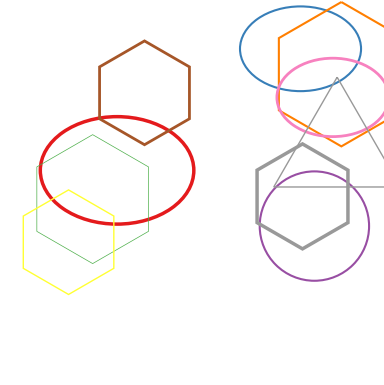[{"shape": "oval", "thickness": 2.5, "radius": 1.0, "center": [0.304, 0.557]}, {"shape": "oval", "thickness": 1.5, "radius": 0.79, "center": [0.781, 0.873]}, {"shape": "hexagon", "thickness": 0.5, "radius": 0.84, "center": [0.241, 0.483]}, {"shape": "circle", "thickness": 1.5, "radius": 0.71, "center": [0.817, 0.413]}, {"shape": "hexagon", "thickness": 1.5, "radius": 0.94, "center": [0.887, 0.807]}, {"shape": "hexagon", "thickness": 1, "radius": 0.68, "center": [0.178, 0.371]}, {"shape": "hexagon", "thickness": 2, "radius": 0.67, "center": [0.375, 0.759]}, {"shape": "oval", "thickness": 2, "radius": 0.73, "center": [0.865, 0.747]}, {"shape": "triangle", "thickness": 1, "radius": 0.95, "center": [0.876, 0.609]}, {"shape": "hexagon", "thickness": 2.5, "radius": 0.68, "center": [0.786, 0.49]}]